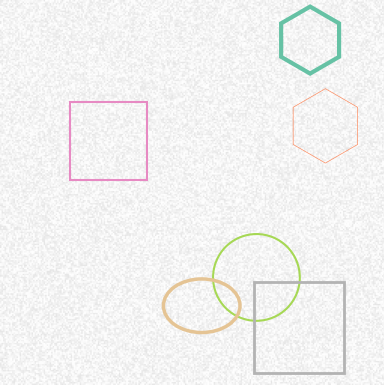[{"shape": "hexagon", "thickness": 3, "radius": 0.43, "center": [0.805, 0.896]}, {"shape": "hexagon", "thickness": 0.5, "radius": 0.48, "center": [0.845, 0.673]}, {"shape": "square", "thickness": 1.5, "radius": 0.5, "center": [0.282, 0.634]}, {"shape": "circle", "thickness": 1.5, "radius": 0.56, "center": [0.666, 0.279]}, {"shape": "oval", "thickness": 2.5, "radius": 0.5, "center": [0.524, 0.206]}, {"shape": "square", "thickness": 2, "radius": 0.59, "center": [0.777, 0.149]}]